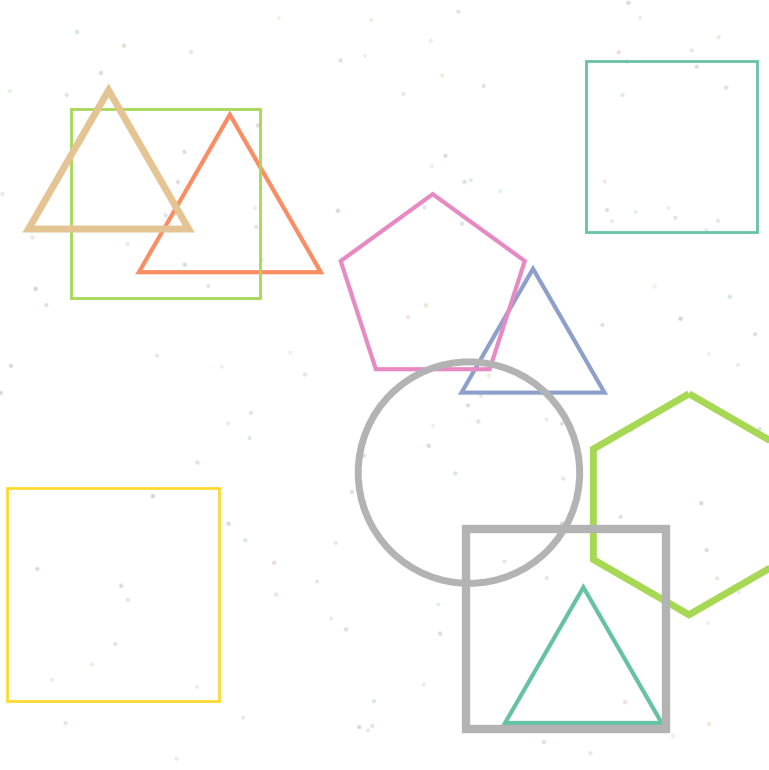[{"shape": "square", "thickness": 1, "radius": 0.55, "center": [0.872, 0.81]}, {"shape": "triangle", "thickness": 1.5, "radius": 0.59, "center": [0.758, 0.12]}, {"shape": "triangle", "thickness": 1.5, "radius": 0.68, "center": [0.299, 0.715]}, {"shape": "triangle", "thickness": 1.5, "radius": 0.54, "center": [0.692, 0.544]}, {"shape": "pentagon", "thickness": 1.5, "radius": 0.63, "center": [0.562, 0.622]}, {"shape": "hexagon", "thickness": 2.5, "radius": 0.72, "center": [0.895, 0.345]}, {"shape": "square", "thickness": 1, "radius": 0.61, "center": [0.214, 0.735]}, {"shape": "square", "thickness": 1, "radius": 0.69, "center": [0.147, 0.228]}, {"shape": "triangle", "thickness": 2.5, "radius": 0.6, "center": [0.141, 0.763]}, {"shape": "square", "thickness": 3, "radius": 0.65, "center": [0.735, 0.183]}, {"shape": "circle", "thickness": 2.5, "radius": 0.72, "center": [0.609, 0.386]}]